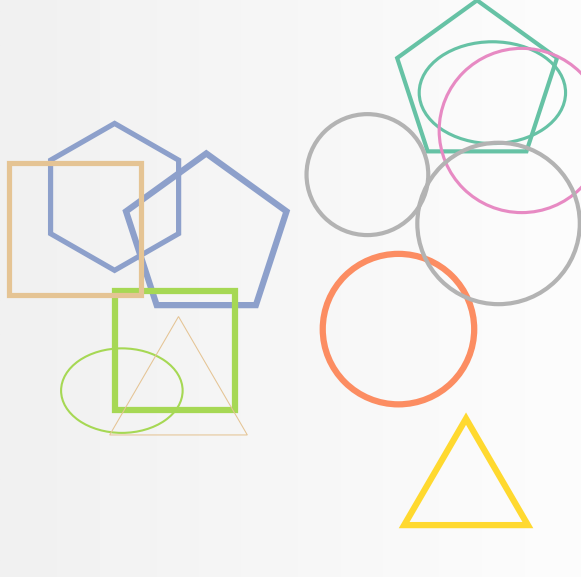[{"shape": "pentagon", "thickness": 2, "radius": 0.72, "center": [0.821, 0.854]}, {"shape": "oval", "thickness": 1.5, "radius": 0.63, "center": [0.847, 0.839]}, {"shape": "circle", "thickness": 3, "radius": 0.65, "center": [0.686, 0.429]}, {"shape": "hexagon", "thickness": 2.5, "radius": 0.64, "center": [0.197, 0.658]}, {"shape": "pentagon", "thickness": 3, "radius": 0.73, "center": [0.355, 0.588]}, {"shape": "circle", "thickness": 1.5, "radius": 0.71, "center": [0.898, 0.773]}, {"shape": "square", "thickness": 3, "radius": 0.52, "center": [0.301, 0.393]}, {"shape": "oval", "thickness": 1, "radius": 0.52, "center": [0.21, 0.323]}, {"shape": "triangle", "thickness": 3, "radius": 0.61, "center": [0.802, 0.151]}, {"shape": "square", "thickness": 2.5, "radius": 0.57, "center": [0.129, 0.603]}, {"shape": "triangle", "thickness": 0.5, "radius": 0.68, "center": [0.307, 0.314]}, {"shape": "circle", "thickness": 2, "radius": 0.7, "center": [0.858, 0.612]}, {"shape": "circle", "thickness": 2, "radius": 0.52, "center": [0.632, 0.697]}]